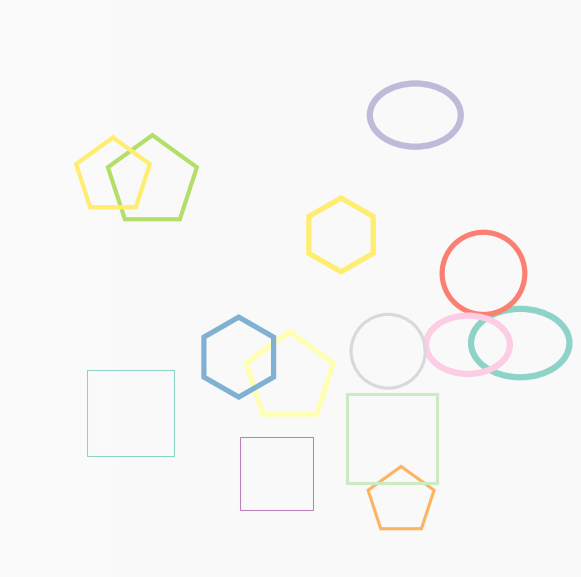[{"shape": "square", "thickness": 0.5, "radius": 0.37, "center": [0.225, 0.284]}, {"shape": "oval", "thickness": 3, "radius": 0.42, "center": [0.895, 0.405]}, {"shape": "pentagon", "thickness": 2.5, "radius": 0.39, "center": [0.499, 0.346]}, {"shape": "oval", "thickness": 3, "radius": 0.39, "center": [0.714, 0.8]}, {"shape": "circle", "thickness": 2.5, "radius": 0.36, "center": [0.832, 0.526]}, {"shape": "hexagon", "thickness": 2.5, "radius": 0.35, "center": [0.411, 0.381]}, {"shape": "pentagon", "thickness": 1.5, "radius": 0.3, "center": [0.69, 0.132]}, {"shape": "pentagon", "thickness": 2, "radius": 0.4, "center": [0.262, 0.685]}, {"shape": "oval", "thickness": 3, "radius": 0.36, "center": [0.805, 0.402]}, {"shape": "circle", "thickness": 1.5, "radius": 0.32, "center": [0.668, 0.391]}, {"shape": "square", "thickness": 0.5, "radius": 0.32, "center": [0.476, 0.179]}, {"shape": "square", "thickness": 1.5, "radius": 0.38, "center": [0.674, 0.239]}, {"shape": "hexagon", "thickness": 2.5, "radius": 0.32, "center": [0.587, 0.592]}, {"shape": "pentagon", "thickness": 2, "radius": 0.33, "center": [0.194, 0.694]}]